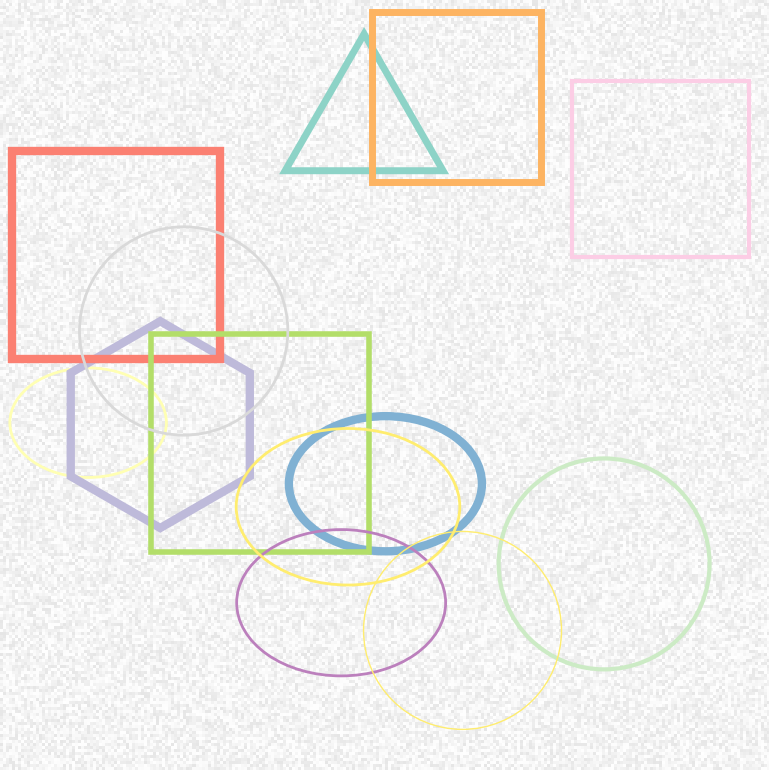[{"shape": "triangle", "thickness": 2.5, "radius": 0.59, "center": [0.473, 0.837]}, {"shape": "oval", "thickness": 1, "radius": 0.51, "center": [0.114, 0.451]}, {"shape": "hexagon", "thickness": 3, "radius": 0.67, "center": [0.208, 0.449]}, {"shape": "square", "thickness": 3, "radius": 0.68, "center": [0.151, 0.669]}, {"shape": "oval", "thickness": 3, "radius": 0.63, "center": [0.501, 0.372]}, {"shape": "square", "thickness": 2.5, "radius": 0.55, "center": [0.593, 0.874]}, {"shape": "square", "thickness": 2, "radius": 0.71, "center": [0.338, 0.425]}, {"shape": "square", "thickness": 1.5, "radius": 0.57, "center": [0.858, 0.781]}, {"shape": "circle", "thickness": 1, "radius": 0.68, "center": [0.239, 0.57]}, {"shape": "oval", "thickness": 1, "radius": 0.68, "center": [0.443, 0.217]}, {"shape": "circle", "thickness": 1.5, "radius": 0.68, "center": [0.785, 0.268]}, {"shape": "circle", "thickness": 0.5, "radius": 0.64, "center": [0.601, 0.181]}, {"shape": "oval", "thickness": 1, "radius": 0.73, "center": [0.452, 0.342]}]